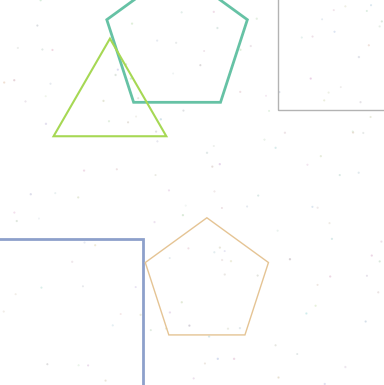[{"shape": "pentagon", "thickness": 2, "radius": 0.96, "center": [0.46, 0.89]}, {"shape": "square", "thickness": 2, "radius": 0.97, "center": [0.176, 0.184]}, {"shape": "triangle", "thickness": 1.5, "radius": 0.85, "center": [0.286, 0.731]}, {"shape": "pentagon", "thickness": 1, "radius": 0.84, "center": [0.537, 0.266]}, {"shape": "square", "thickness": 1, "radius": 0.78, "center": [0.876, 0.869]}]